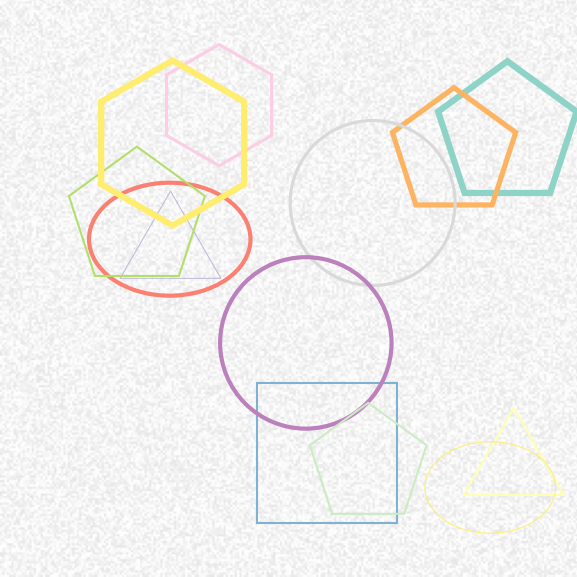[{"shape": "pentagon", "thickness": 3, "radius": 0.63, "center": [0.879, 0.767]}, {"shape": "triangle", "thickness": 1, "radius": 0.5, "center": [0.89, 0.192]}, {"shape": "triangle", "thickness": 0.5, "radius": 0.5, "center": [0.295, 0.568]}, {"shape": "oval", "thickness": 2, "radius": 0.7, "center": [0.294, 0.585]}, {"shape": "square", "thickness": 1, "radius": 0.61, "center": [0.567, 0.214]}, {"shape": "pentagon", "thickness": 2.5, "radius": 0.56, "center": [0.786, 0.735]}, {"shape": "pentagon", "thickness": 1, "radius": 0.62, "center": [0.237, 0.621]}, {"shape": "hexagon", "thickness": 1.5, "radius": 0.53, "center": [0.379, 0.817]}, {"shape": "circle", "thickness": 1.5, "radius": 0.71, "center": [0.645, 0.648]}, {"shape": "circle", "thickness": 2, "radius": 0.74, "center": [0.53, 0.405]}, {"shape": "pentagon", "thickness": 1, "radius": 0.53, "center": [0.638, 0.195]}, {"shape": "hexagon", "thickness": 3, "radius": 0.71, "center": [0.299, 0.752]}, {"shape": "oval", "thickness": 0.5, "radius": 0.57, "center": [0.849, 0.155]}]